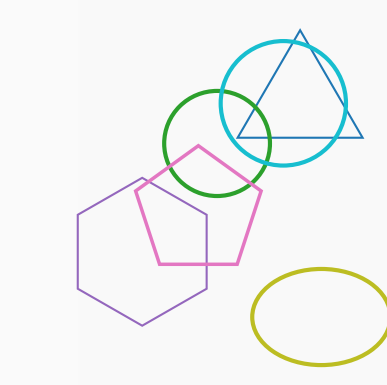[{"shape": "triangle", "thickness": 1.5, "radius": 0.93, "center": [0.775, 0.735]}, {"shape": "circle", "thickness": 3, "radius": 0.68, "center": [0.56, 0.627]}, {"shape": "hexagon", "thickness": 1.5, "radius": 0.96, "center": [0.367, 0.346]}, {"shape": "pentagon", "thickness": 2.5, "radius": 0.85, "center": [0.512, 0.451]}, {"shape": "oval", "thickness": 3, "radius": 0.89, "center": [0.829, 0.177]}, {"shape": "circle", "thickness": 3, "radius": 0.81, "center": [0.731, 0.732]}]